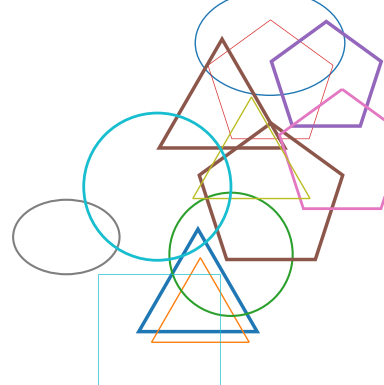[{"shape": "oval", "thickness": 1, "radius": 0.97, "center": [0.701, 0.888]}, {"shape": "triangle", "thickness": 2.5, "radius": 0.89, "center": [0.514, 0.227]}, {"shape": "triangle", "thickness": 1, "radius": 0.73, "center": [0.52, 0.184]}, {"shape": "circle", "thickness": 1.5, "radius": 0.8, "center": [0.6, 0.339]}, {"shape": "pentagon", "thickness": 0.5, "radius": 0.85, "center": [0.703, 0.778]}, {"shape": "pentagon", "thickness": 2.5, "radius": 0.75, "center": [0.848, 0.794]}, {"shape": "triangle", "thickness": 2.5, "radius": 0.94, "center": [0.577, 0.71]}, {"shape": "pentagon", "thickness": 2.5, "radius": 0.98, "center": [0.704, 0.484]}, {"shape": "pentagon", "thickness": 2, "radius": 0.86, "center": [0.889, 0.597]}, {"shape": "oval", "thickness": 1.5, "radius": 0.69, "center": [0.172, 0.384]}, {"shape": "triangle", "thickness": 1, "radius": 0.88, "center": [0.653, 0.572]}, {"shape": "square", "thickness": 0.5, "radius": 0.79, "center": [0.412, 0.129]}, {"shape": "circle", "thickness": 2, "radius": 0.96, "center": [0.409, 0.515]}]